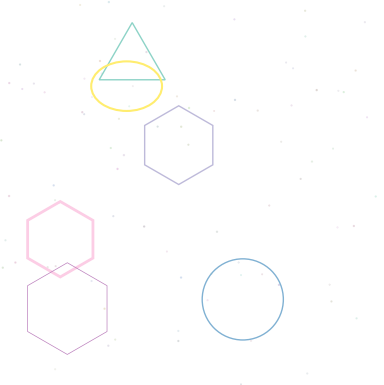[{"shape": "triangle", "thickness": 1, "radius": 0.49, "center": [0.343, 0.842]}, {"shape": "hexagon", "thickness": 1, "radius": 0.51, "center": [0.464, 0.623]}, {"shape": "circle", "thickness": 1, "radius": 0.53, "center": [0.631, 0.222]}, {"shape": "hexagon", "thickness": 2, "radius": 0.49, "center": [0.157, 0.379]}, {"shape": "hexagon", "thickness": 0.5, "radius": 0.6, "center": [0.175, 0.198]}, {"shape": "oval", "thickness": 1.5, "radius": 0.46, "center": [0.329, 0.776]}]